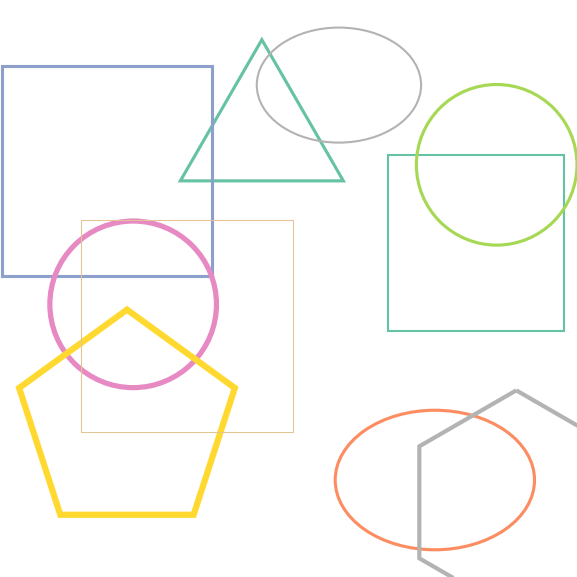[{"shape": "triangle", "thickness": 1.5, "radius": 0.81, "center": [0.453, 0.767]}, {"shape": "square", "thickness": 1, "radius": 0.76, "center": [0.824, 0.578]}, {"shape": "oval", "thickness": 1.5, "radius": 0.86, "center": [0.753, 0.168]}, {"shape": "square", "thickness": 1.5, "radius": 0.91, "center": [0.185, 0.703]}, {"shape": "circle", "thickness": 2.5, "radius": 0.72, "center": [0.231, 0.472]}, {"shape": "circle", "thickness": 1.5, "radius": 0.7, "center": [0.86, 0.714]}, {"shape": "pentagon", "thickness": 3, "radius": 0.98, "center": [0.22, 0.267]}, {"shape": "square", "thickness": 0.5, "radius": 0.92, "center": [0.324, 0.435]}, {"shape": "hexagon", "thickness": 2, "radius": 0.97, "center": [0.894, 0.129]}, {"shape": "oval", "thickness": 1, "radius": 0.71, "center": [0.587, 0.852]}]